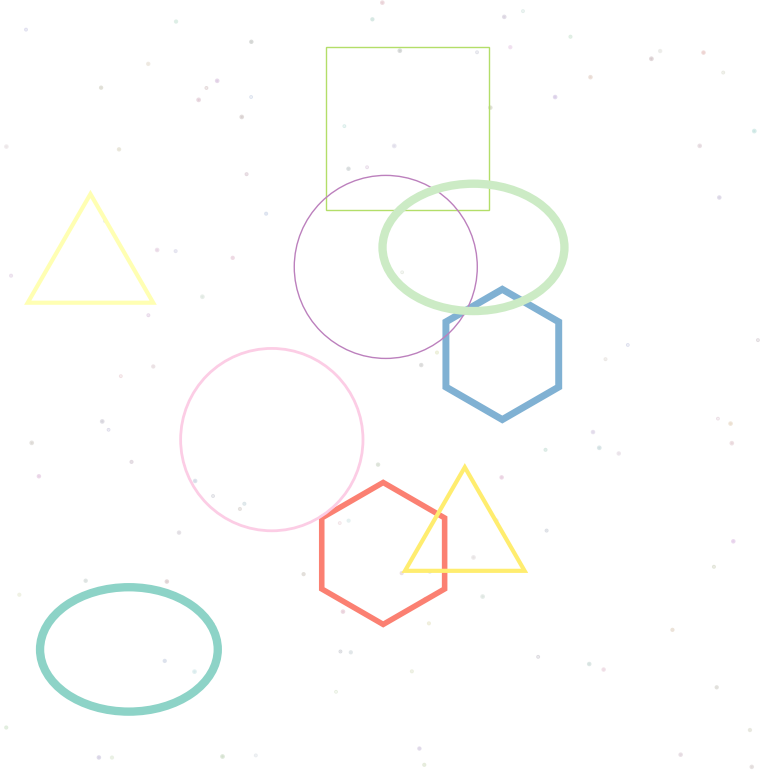[{"shape": "oval", "thickness": 3, "radius": 0.58, "center": [0.167, 0.157]}, {"shape": "triangle", "thickness": 1.5, "radius": 0.47, "center": [0.117, 0.654]}, {"shape": "hexagon", "thickness": 2, "radius": 0.46, "center": [0.498, 0.281]}, {"shape": "hexagon", "thickness": 2.5, "radius": 0.42, "center": [0.652, 0.54]}, {"shape": "square", "thickness": 0.5, "radius": 0.53, "center": [0.529, 0.834]}, {"shape": "circle", "thickness": 1, "radius": 0.59, "center": [0.353, 0.429]}, {"shape": "circle", "thickness": 0.5, "radius": 0.59, "center": [0.501, 0.653]}, {"shape": "oval", "thickness": 3, "radius": 0.59, "center": [0.615, 0.679]}, {"shape": "triangle", "thickness": 1.5, "radius": 0.45, "center": [0.604, 0.304]}]